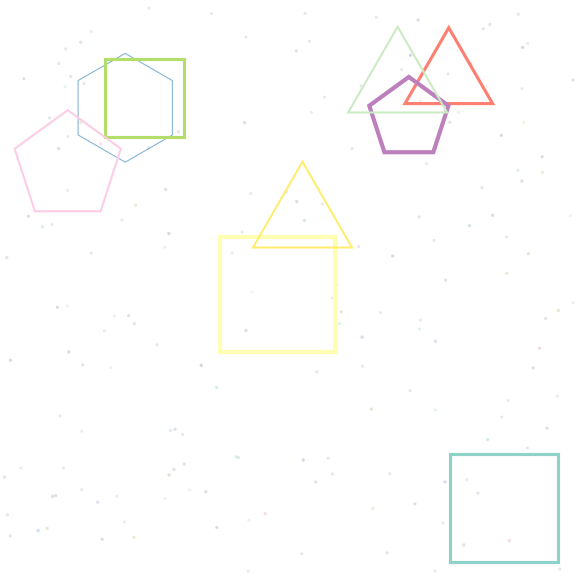[{"shape": "square", "thickness": 1.5, "radius": 0.47, "center": [0.873, 0.12]}, {"shape": "square", "thickness": 2, "radius": 0.5, "center": [0.48, 0.489]}, {"shape": "triangle", "thickness": 1.5, "radius": 0.44, "center": [0.777, 0.864]}, {"shape": "hexagon", "thickness": 0.5, "radius": 0.47, "center": [0.217, 0.813]}, {"shape": "square", "thickness": 1.5, "radius": 0.34, "center": [0.251, 0.829]}, {"shape": "pentagon", "thickness": 1, "radius": 0.48, "center": [0.117, 0.712]}, {"shape": "pentagon", "thickness": 2, "radius": 0.36, "center": [0.708, 0.794]}, {"shape": "triangle", "thickness": 1, "radius": 0.49, "center": [0.689, 0.854]}, {"shape": "triangle", "thickness": 1, "radius": 0.5, "center": [0.524, 0.62]}]